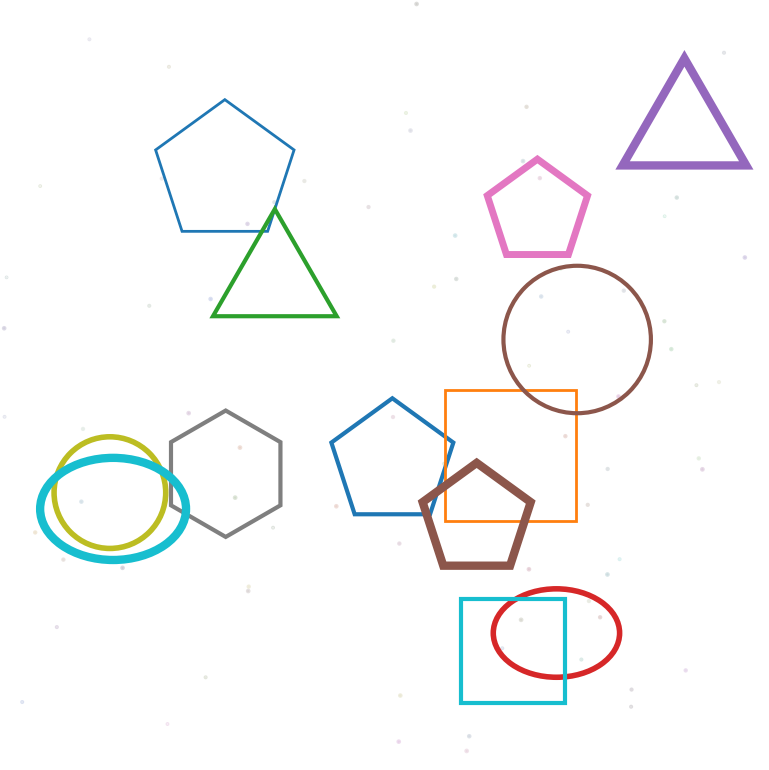[{"shape": "pentagon", "thickness": 1.5, "radius": 0.42, "center": [0.51, 0.399]}, {"shape": "pentagon", "thickness": 1, "radius": 0.47, "center": [0.292, 0.776]}, {"shape": "square", "thickness": 1, "radius": 0.43, "center": [0.663, 0.408]}, {"shape": "triangle", "thickness": 1.5, "radius": 0.46, "center": [0.357, 0.636]}, {"shape": "oval", "thickness": 2, "radius": 0.41, "center": [0.723, 0.178]}, {"shape": "triangle", "thickness": 3, "radius": 0.46, "center": [0.889, 0.832]}, {"shape": "pentagon", "thickness": 3, "radius": 0.37, "center": [0.619, 0.325]}, {"shape": "circle", "thickness": 1.5, "radius": 0.48, "center": [0.75, 0.559]}, {"shape": "pentagon", "thickness": 2.5, "radius": 0.34, "center": [0.698, 0.725]}, {"shape": "hexagon", "thickness": 1.5, "radius": 0.41, "center": [0.293, 0.385]}, {"shape": "circle", "thickness": 2, "radius": 0.36, "center": [0.143, 0.36]}, {"shape": "square", "thickness": 1.5, "radius": 0.34, "center": [0.666, 0.155]}, {"shape": "oval", "thickness": 3, "radius": 0.47, "center": [0.147, 0.339]}]